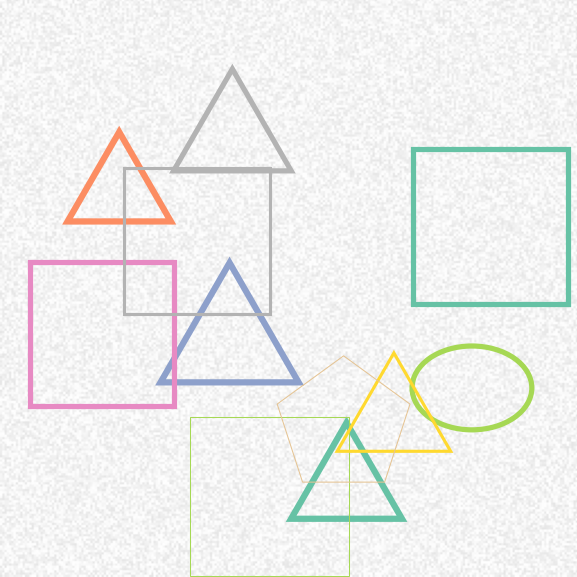[{"shape": "triangle", "thickness": 3, "radius": 0.55, "center": [0.6, 0.156]}, {"shape": "square", "thickness": 2.5, "radius": 0.67, "center": [0.85, 0.608]}, {"shape": "triangle", "thickness": 3, "radius": 0.52, "center": [0.206, 0.667]}, {"shape": "triangle", "thickness": 3, "radius": 0.69, "center": [0.398, 0.406]}, {"shape": "square", "thickness": 2.5, "radius": 0.62, "center": [0.176, 0.421]}, {"shape": "square", "thickness": 0.5, "radius": 0.69, "center": [0.467, 0.14]}, {"shape": "oval", "thickness": 2.5, "radius": 0.52, "center": [0.817, 0.327]}, {"shape": "triangle", "thickness": 1.5, "radius": 0.57, "center": [0.682, 0.274]}, {"shape": "pentagon", "thickness": 0.5, "radius": 0.6, "center": [0.595, 0.262]}, {"shape": "square", "thickness": 1.5, "radius": 0.63, "center": [0.341, 0.581]}, {"shape": "triangle", "thickness": 2.5, "radius": 0.59, "center": [0.402, 0.762]}]